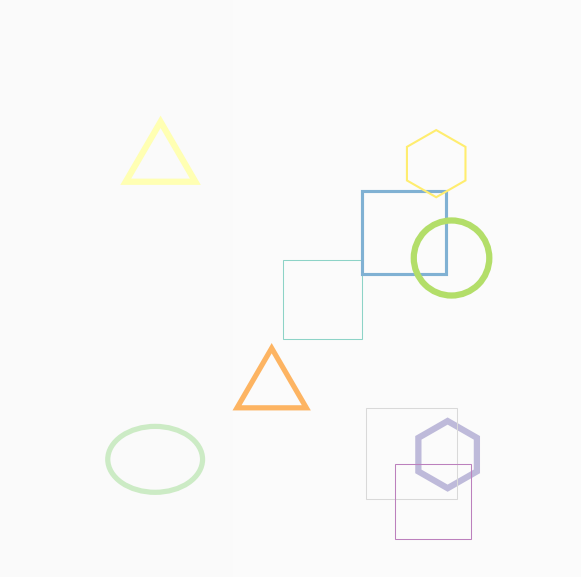[{"shape": "square", "thickness": 0.5, "radius": 0.34, "center": [0.555, 0.481]}, {"shape": "triangle", "thickness": 3, "radius": 0.35, "center": [0.276, 0.719]}, {"shape": "hexagon", "thickness": 3, "radius": 0.29, "center": [0.77, 0.212]}, {"shape": "square", "thickness": 1.5, "radius": 0.36, "center": [0.695, 0.596]}, {"shape": "triangle", "thickness": 2.5, "radius": 0.34, "center": [0.467, 0.327]}, {"shape": "circle", "thickness": 3, "radius": 0.32, "center": [0.777, 0.552]}, {"shape": "square", "thickness": 0.5, "radius": 0.39, "center": [0.708, 0.214]}, {"shape": "square", "thickness": 0.5, "radius": 0.33, "center": [0.745, 0.131]}, {"shape": "oval", "thickness": 2.5, "radius": 0.41, "center": [0.267, 0.204]}, {"shape": "hexagon", "thickness": 1, "radius": 0.29, "center": [0.75, 0.716]}]